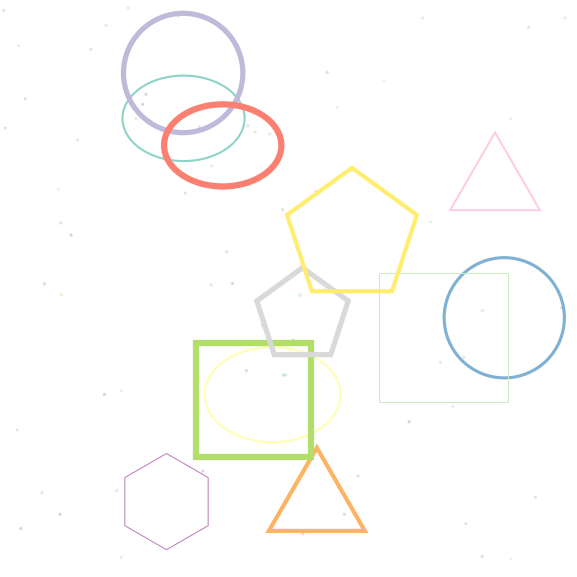[{"shape": "oval", "thickness": 1, "radius": 0.53, "center": [0.318, 0.794]}, {"shape": "oval", "thickness": 1, "radius": 0.59, "center": [0.472, 0.316]}, {"shape": "circle", "thickness": 2.5, "radius": 0.52, "center": [0.317, 0.873]}, {"shape": "oval", "thickness": 3, "radius": 0.51, "center": [0.386, 0.747]}, {"shape": "circle", "thickness": 1.5, "radius": 0.52, "center": [0.873, 0.449]}, {"shape": "triangle", "thickness": 2, "radius": 0.48, "center": [0.549, 0.128]}, {"shape": "square", "thickness": 3, "radius": 0.49, "center": [0.439, 0.307]}, {"shape": "triangle", "thickness": 1, "radius": 0.45, "center": [0.857, 0.68]}, {"shape": "pentagon", "thickness": 2.5, "radius": 0.42, "center": [0.524, 0.452]}, {"shape": "hexagon", "thickness": 0.5, "radius": 0.42, "center": [0.288, 0.131]}, {"shape": "square", "thickness": 0.5, "radius": 0.56, "center": [0.767, 0.415]}, {"shape": "pentagon", "thickness": 2, "radius": 0.59, "center": [0.609, 0.59]}]